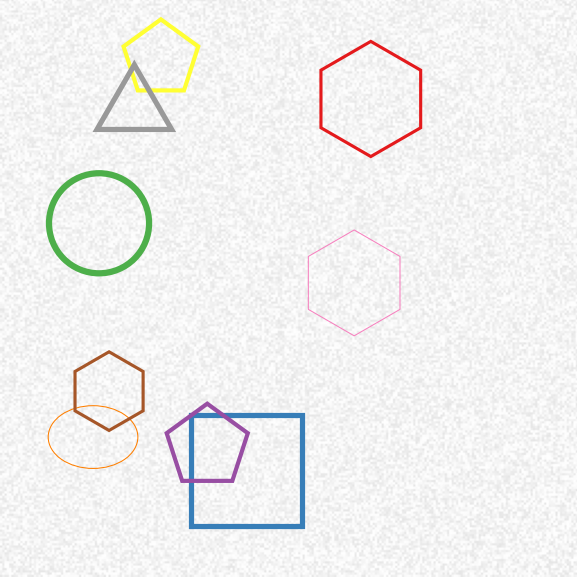[{"shape": "hexagon", "thickness": 1.5, "radius": 0.5, "center": [0.642, 0.828]}, {"shape": "square", "thickness": 2.5, "radius": 0.48, "center": [0.426, 0.185]}, {"shape": "circle", "thickness": 3, "radius": 0.43, "center": [0.172, 0.613]}, {"shape": "pentagon", "thickness": 2, "radius": 0.37, "center": [0.359, 0.226]}, {"shape": "oval", "thickness": 0.5, "radius": 0.39, "center": [0.161, 0.242]}, {"shape": "pentagon", "thickness": 2, "radius": 0.34, "center": [0.279, 0.898]}, {"shape": "hexagon", "thickness": 1.5, "radius": 0.34, "center": [0.189, 0.322]}, {"shape": "hexagon", "thickness": 0.5, "radius": 0.46, "center": [0.613, 0.509]}, {"shape": "triangle", "thickness": 2.5, "radius": 0.37, "center": [0.233, 0.812]}]